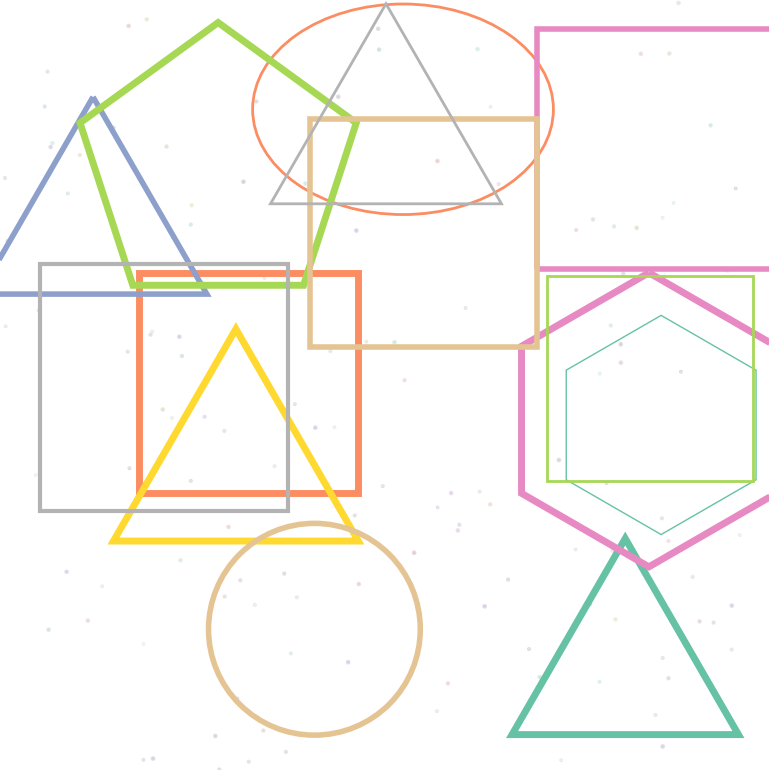[{"shape": "triangle", "thickness": 2.5, "radius": 0.85, "center": [0.812, 0.131]}, {"shape": "hexagon", "thickness": 0.5, "radius": 0.71, "center": [0.859, 0.448]}, {"shape": "oval", "thickness": 1, "radius": 0.98, "center": [0.523, 0.858]}, {"shape": "square", "thickness": 2.5, "radius": 0.71, "center": [0.323, 0.503]}, {"shape": "triangle", "thickness": 2, "radius": 0.85, "center": [0.121, 0.703]}, {"shape": "hexagon", "thickness": 2.5, "radius": 0.95, "center": [0.843, 0.455]}, {"shape": "square", "thickness": 2, "radius": 0.78, "center": [0.853, 0.807]}, {"shape": "pentagon", "thickness": 2.5, "radius": 0.94, "center": [0.283, 0.782]}, {"shape": "square", "thickness": 1, "radius": 0.67, "center": [0.844, 0.508]}, {"shape": "triangle", "thickness": 2.5, "radius": 0.92, "center": [0.306, 0.389]}, {"shape": "square", "thickness": 2, "radius": 0.74, "center": [0.55, 0.697]}, {"shape": "circle", "thickness": 2, "radius": 0.69, "center": [0.408, 0.183]}, {"shape": "square", "thickness": 1.5, "radius": 0.8, "center": [0.213, 0.497]}, {"shape": "triangle", "thickness": 1, "radius": 0.87, "center": [0.501, 0.822]}]